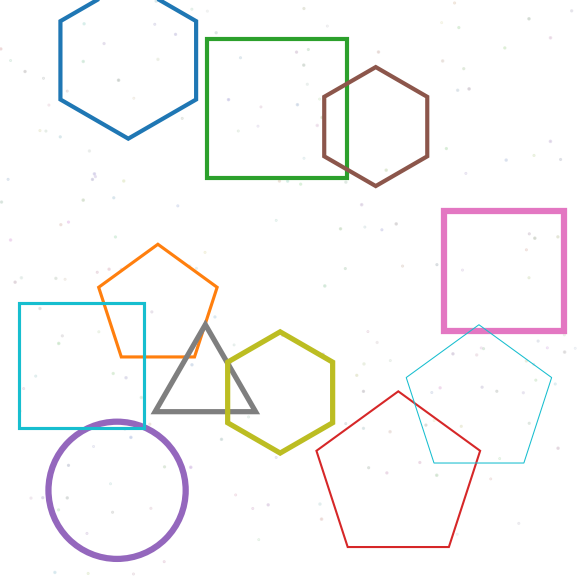[{"shape": "hexagon", "thickness": 2, "radius": 0.68, "center": [0.222, 0.895]}, {"shape": "pentagon", "thickness": 1.5, "radius": 0.54, "center": [0.273, 0.468]}, {"shape": "square", "thickness": 2, "radius": 0.6, "center": [0.479, 0.811]}, {"shape": "pentagon", "thickness": 1, "radius": 0.75, "center": [0.69, 0.172]}, {"shape": "circle", "thickness": 3, "radius": 0.59, "center": [0.203, 0.15]}, {"shape": "hexagon", "thickness": 2, "radius": 0.52, "center": [0.651, 0.78]}, {"shape": "square", "thickness": 3, "radius": 0.52, "center": [0.873, 0.53]}, {"shape": "triangle", "thickness": 2.5, "radius": 0.5, "center": [0.356, 0.336]}, {"shape": "hexagon", "thickness": 2.5, "radius": 0.52, "center": [0.485, 0.32]}, {"shape": "pentagon", "thickness": 0.5, "radius": 0.66, "center": [0.829, 0.304]}, {"shape": "square", "thickness": 1.5, "radius": 0.54, "center": [0.142, 0.367]}]